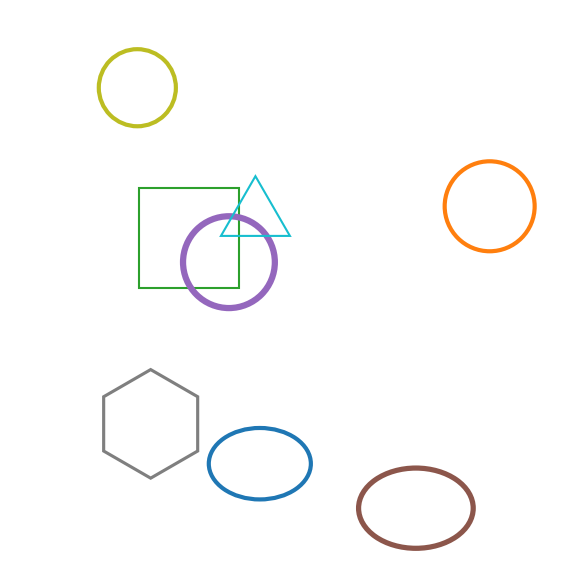[{"shape": "oval", "thickness": 2, "radius": 0.44, "center": [0.45, 0.196]}, {"shape": "circle", "thickness": 2, "radius": 0.39, "center": [0.848, 0.642]}, {"shape": "square", "thickness": 1, "radius": 0.43, "center": [0.327, 0.587]}, {"shape": "circle", "thickness": 3, "radius": 0.4, "center": [0.396, 0.545]}, {"shape": "oval", "thickness": 2.5, "radius": 0.5, "center": [0.72, 0.119]}, {"shape": "hexagon", "thickness": 1.5, "radius": 0.47, "center": [0.261, 0.265]}, {"shape": "circle", "thickness": 2, "radius": 0.33, "center": [0.238, 0.847]}, {"shape": "triangle", "thickness": 1, "radius": 0.34, "center": [0.442, 0.625]}]